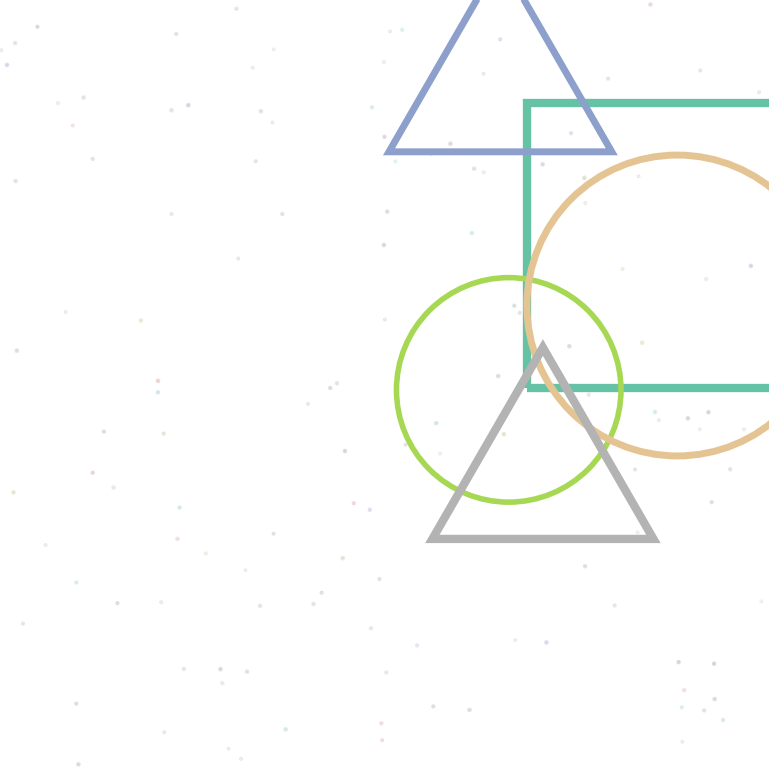[{"shape": "square", "thickness": 3, "radius": 0.93, "center": [0.869, 0.681]}, {"shape": "triangle", "thickness": 2.5, "radius": 0.84, "center": [0.65, 0.886]}, {"shape": "circle", "thickness": 2, "radius": 0.73, "center": [0.661, 0.494]}, {"shape": "circle", "thickness": 2.5, "radius": 0.98, "center": [0.88, 0.603]}, {"shape": "triangle", "thickness": 3, "radius": 0.83, "center": [0.705, 0.383]}]